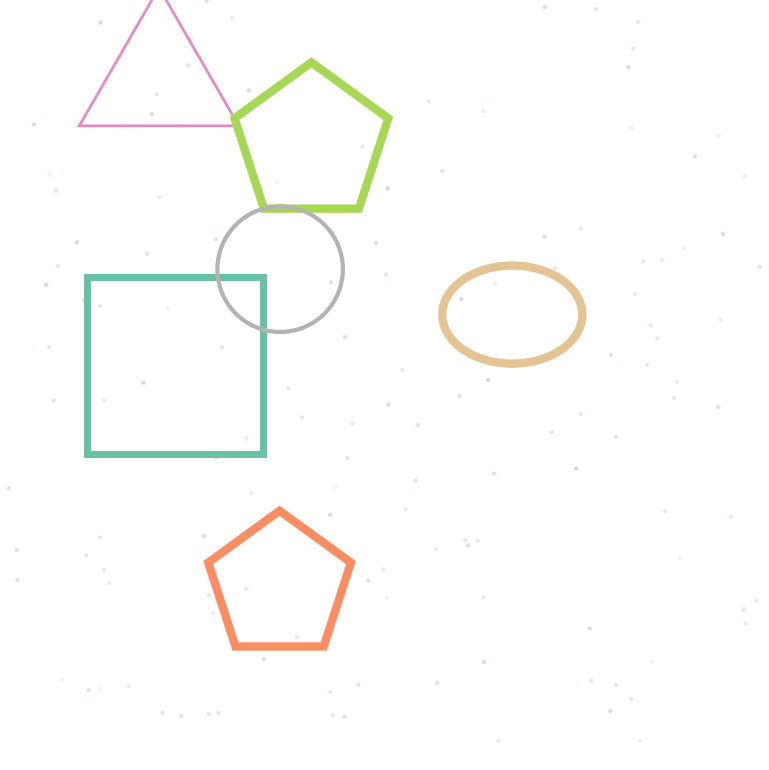[{"shape": "square", "thickness": 2.5, "radius": 0.57, "center": [0.227, 0.525]}, {"shape": "pentagon", "thickness": 3, "radius": 0.49, "center": [0.363, 0.239]}, {"shape": "triangle", "thickness": 1, "radius": 0.6, "center": [0.207, 0.896]}, {"shape": "pentagon", "thickness": 3, "radius": 0.52, "center": [0.404, 0.814]}, {"shape": "oval", "thickness": 3, "radius": 0.45, "center": [0.665, 0.591]}, {"shape": "circle", "thickness": 1.5, "radius": 0.41, "center": [0.364, 0.65]}]